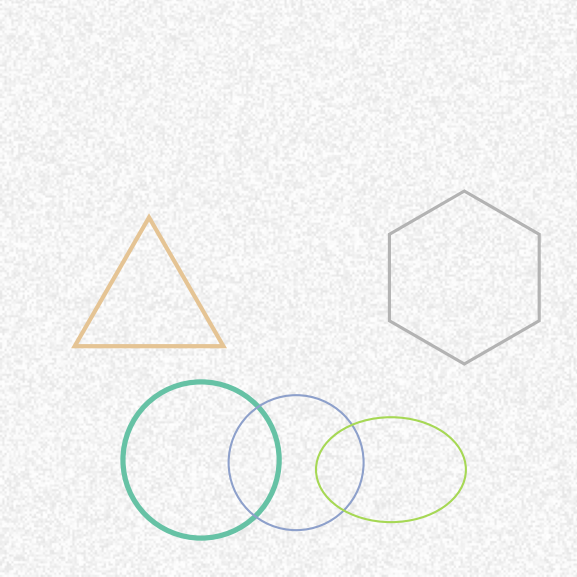[{"shape": "circle", "thickness": 2.5, "radius": 0.68, "center": [0.348, 0.203]}, {"shape": "circle", "thickness": 1, "radius": 0.58, "center": [0.513, 0.198]}, {"shape": "oval", "thickness": 1, "radius": 0.65, "center": [0.677, 0.186]}, {"shape": "triangle", "thickness": 2, "radius": 0.74, "center": [0.258, 0.474]}, {"shape": "hexagon", "thickness": 1.5, "radius": 0.75, "center": [0.804, 0.519]}]